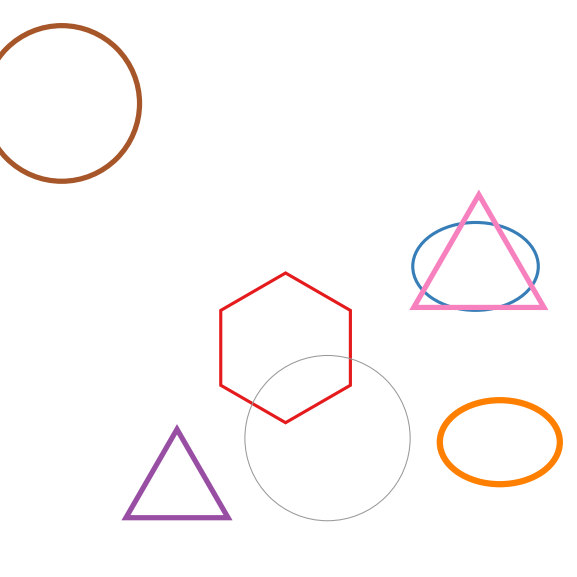[{"shape": "hexagon", "thickness": 1.5, "radius": 0.65, "center": [0.494, 0.397]}, {"shape": "oval", "thickness": 1.5, "radius": 0.54, "center": [0.823, 0.538]}, {"shape": "triangle", "thickness": 2.5, "radius": 0.51, "center": [0.306, 0.154]}, {"shape": "oval", "thickness": 3, "radius": 0.52, "center": [0.865, 0.233]}, {"shape": "circle", "thickness": 2.5, "radius": 0.67, "center": [0.107, 0.82]}, {"shape": "triangle", "thickness": 2.5, "radius": 0.65, "center": [0.829, 0.532]}, {"shape": "circle", "thickness": 0.5, "radius": 0.72, "center": [0.567, 0.24]}]